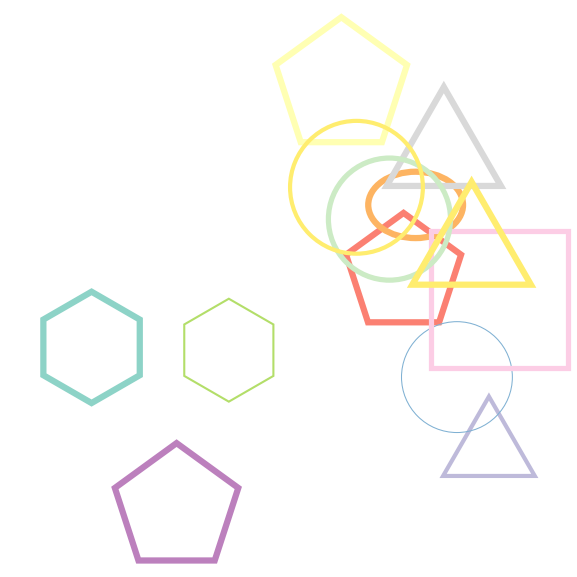[{"shape": "hexagon", "thickness": 3, "radius": 0.48, "center": [0.159, 0.398]}, {"shape": "pentagon", "thickness": 3, "radius": 0.6, "center": [0.591, 0.85]}, {"shape": "triangle", "thickness": 2, "radius": 0.46, "center": [0.847, 0.221]}, {"shape": "pentagon", "thickness": 3, "radius": 0.52, "center": [0.699, 0.526]}, {"shape": "circle", "thickness": 0.5, "radius": 0.48, "center": [0.791, 0.346]}, {"shape": "oval", "thickness": 3, "radius": 0.41, "center": [0.72, 0.644]}, {"shape": "hexagon", "thickness": 1, "radius": 0.45, "center": [0.396, 0.393]}, {"shape": "square", "thickness": 2.5, "radius": 0.59, "center": [0.865, 0.481]}, {"shape": "triangle", "thickness": 3, "radius": 0.57, "center": [0.769, 0.734]}, {"shape": "pentagon", "thickness": 3, "radius": 0.56, "center": [0.306, 0.119]}, {"shape": "circle", "thickness": 2.5, "radius": 0.53, "center": [0.674, 0.62]}, {"shape": "circle", "thickness": 2, "radius": 0.57, "center": [0.617, 0.675]}, {"shape": "triangle", "thickness": 3, "radius": 0.59, "center": [0.817, 0.565]}]